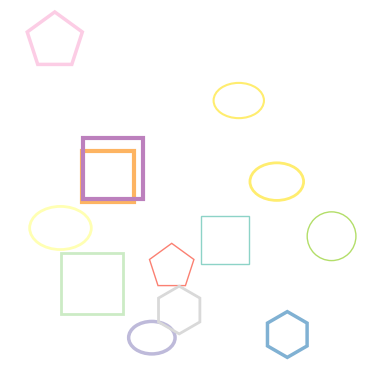[{"shape": "square", "thickness": 1, "radius": 0.31, "center": [0.584, 0.376]}, {"shape": "oval", "thickness": 2, "radius": 0.4, "center": [0.157, 0.408]}, {"shape": "oval", "thickness": 2.5, "radius": 0.3, "center": [0.394, 0.123]}, {"shape": "pentagon", "thickness": 1, "radius": 0.3, "center": [0.446, 0.307]}, {"shape": "hexagon", "thickness": 2.5, "radius": 0.3, "center": [0.746, 0.131]}, {"shape": "square", "thickness": 3, "radius": 0.33, "center": [0.281, 0.542]}, {"shape": "circle", "thickness": 1, "radius": 0.32, "center": [0.861, 0.386]}, {"shape": "pentagon", "thickness": 2.5, "radius": 0.38, "center": [0.142, 0.894]}, {"shape": "hexagon", "thickness": 2, "radius": 0.31, "center": [0.465, 0.195]}, {"shape": "square", "thickness": 3, "radius": 0.39, "center": [0.293, 0.562]}, {"shape": "square", "thickness": 2, "radius": 0.4, "center": [0.239, 0.263]}, {"shape": "oval", "thickness": 1.5, "radius": 0.33, "center": [0.62, 0.739]}, {"shape": "oval", "thickness": 2, "radius": 0.35, "center": [0.719, 0.528]}]